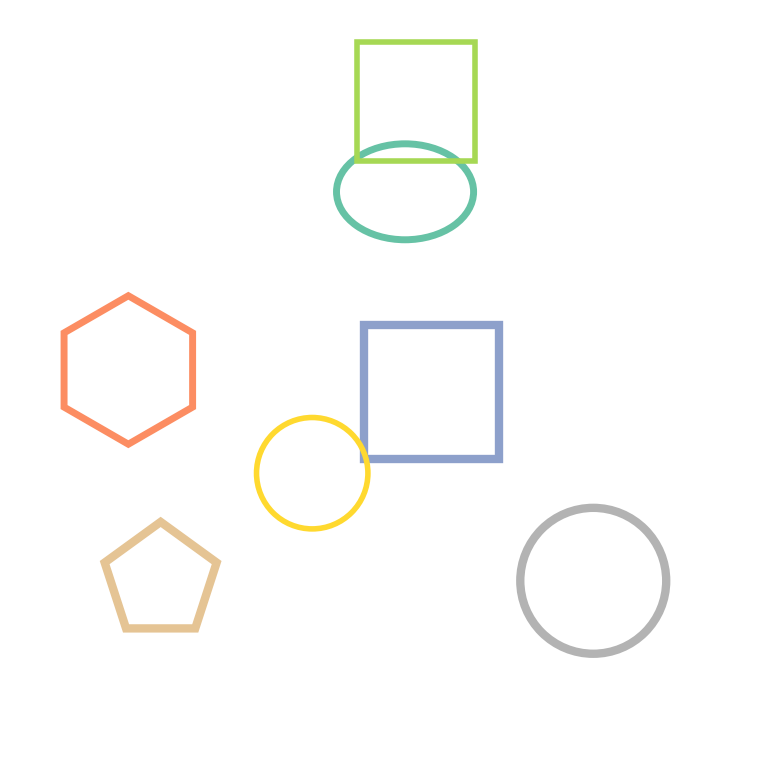[{"shape": "oval", "thickness": 2.5, "radius": 0.45, "center": [0.526, 0.751]}, {"shape": "hexagon", "thickness": 2.5, "radius": 0.48, "center": [0.167, 0.52]}, {"shape": "square", "thickness": 3, "radius": 0.44, "center": [0.56, 0.491]}, {"shape": "square", "thickness": 2, "radius": 0.39, "center": [0.54, 0.868]}, {"shape": "circle", "thickness": 2, "radius": 0.36, "center": [0.405, 0.385]}, {"shape": "pentagon", "thickness": 3, "radius": 0.38, "center": [0.209, 0.246]}, {"shape": "circle", "thickness": 3, "radius": 0.47, "center": [0.77, 0.246]}]